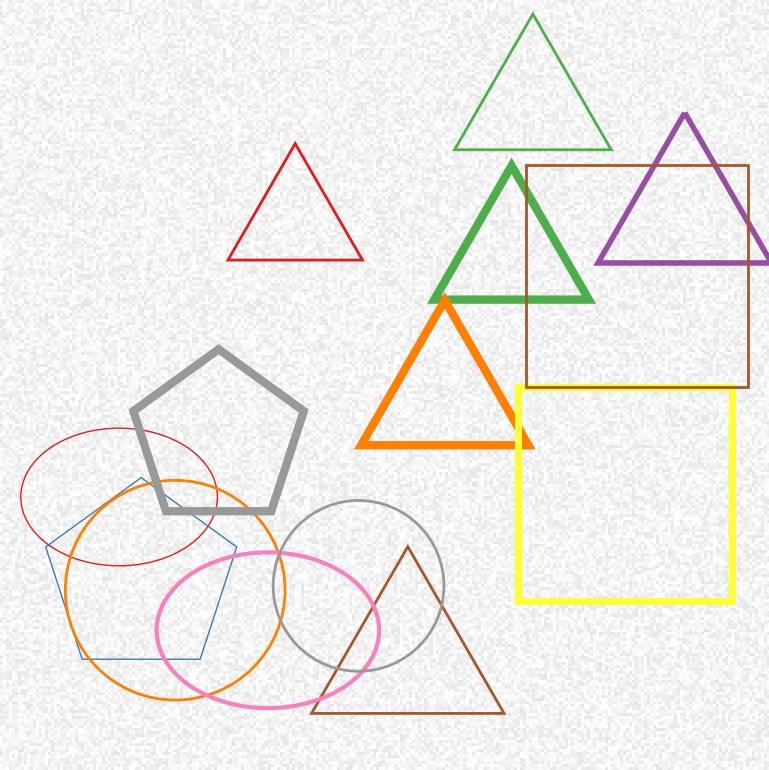[{"shape": "oval", "thickness": 0.5, "radius": 0.64, "center": [0.155, 0.355]}, {"shape": "triangle", "thickness": 1, "radius": 0.5, "center": [0.383, 0.713]}, {"shape": "pentagon", "thickness": 0.5, "radius": 0.65, "center": [0.183, 0.249]}, {"shape": "triangle", "thickness": 1, "radius": 0.59, "center": [0.692, 0.864]}, {"shape": "triangle", "thickness": 3, "radius": 0.58, "center": [0.664, 0.669]}, {"shape": "triangle", "thickness": 2, "radius": 0.65, "center": [0.889, 0.724]}, {"shape": "circle", "thickness": 1, "radius": 0.71, "center": [0.228, 0.234]}, {"shape": "triangle", "thickness": 3, "radius": 0.63, "center": [0.578, 0.484]}, {"shape": "square", "thickness": 2.5, "radius": 0.7, "center": [0.812, 0.359]}, {"shape": "triangle", "thickness": 1, "radius": 0.72, "center": [0.53, 0.146]}, {"shape": "square", "thickness": 1, "radius": 0.72, "center": [0.827, 0.641]}, {"shape": "oval", "thickness": 1.5, "radius": 0.72, "center": [0.348, 0.181]}, {"shape": "pentagon", "thickness": 3, "radius": 0.58, "center": [0.284, 0.43]}, {"shape": "circle", "thickness": 1, "radius": 0.55, "center": [0.466, 0.239]}]